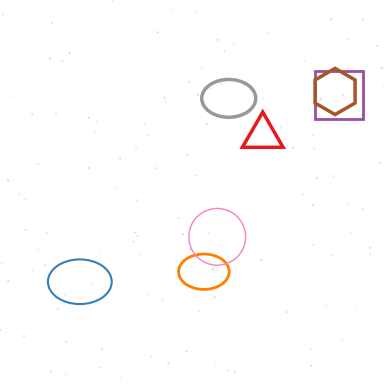[{"shape": "triangle", "thickness": 2.5, "radius": 0.3, "center": [0.682, 0.648]}, {"shape": "oval", "thickness": 1.5, "radius": 0.41, "center": [0.207, 0.268]}, {"shape": "square", "thickness": 2, "radius": 0.31, "center": [0.881, 0.753]}, {"shape": "oval", "thickness": 2, "radius": 0.33, "center": [0.53, 0.294]}, {"shape": "hexagon", "thickness": 2.5, "radius": 0.3, "center": [0.87, 0.762]}, {"shape": "circle", "thickness": 1, "radius": 0.37, "center": [0.564, 0.385]}, {"shape": "oval", "thickness": 2.5, "radius": 0.35, "center": [0.594, 0.745]}]